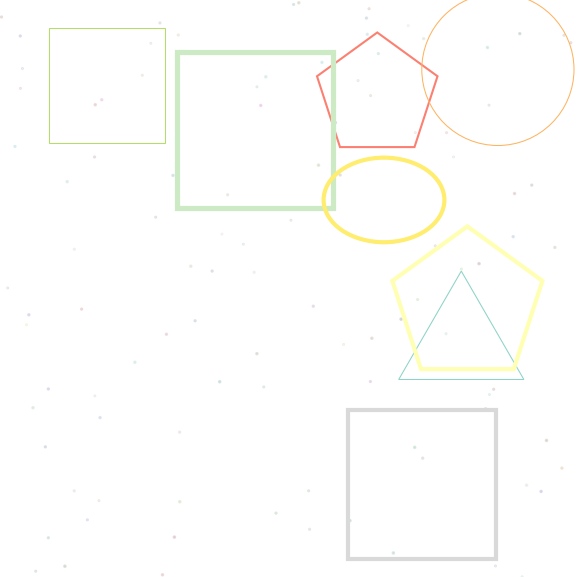[{"shape": "triangle", "thickness": 0.5, "radius": 0.63, "center": [0.799, 0.405]}, {"shape": "pentagon", "thickness": 2, "radius": 0.68, "center": [0.809, 0.471]}, {"shape": "pentagon", "thickness": 1, "radius": 0.55, "center": [0.653, 0.833]}, {"shape": "circle", "thickness": 0.5, "radius": 0.66, "center": [0.862, 0.879]}, {"shape": "square", "thickness": 0.5, "radius": 0.5, "center": [0.186, 0.851]}, {"shape": "square", "thickness": 2, "radius": 0.64, "center": [0.731, 0.16]}, {"shape": "square", "thickness": 2.5, "radius": 0.68, "center": [0.441, 0.773]}, {"shape": "oval", "thickness": 2, "radius": 0.52, "center": [0.665, 0.653]}]